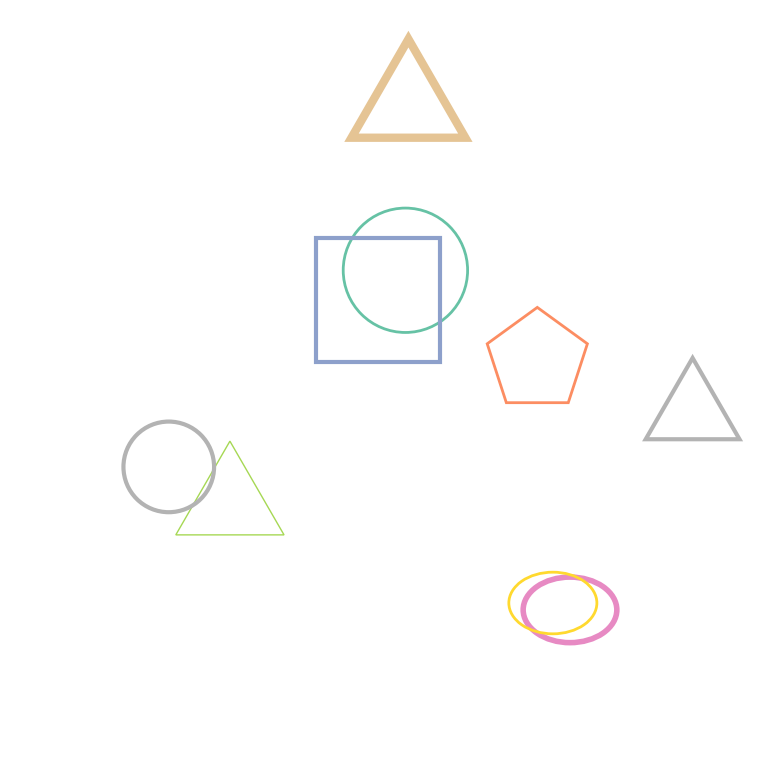[{"shape": "circle", "thickness": 1, "radius": 0.4, "center": [0.527, 0.649]}, {"shape": "pentagon", "thickness": 1, "radius": 0.34, "center": [0.698, 0.532]}, {"shape": "square", "thickness": 1.5, "radius": 0.4, "center": [0.491, 0.611]}, {"shape": "oval", "thickness": 2, "radius": 0.3, "center": [0.74, 0.208]}, {"shape": "triangle", "thickness": 0.5, "radius": 0.41, "center": [0.299, 0.346]}, {"shape": "oval", "thickness": 1, "radius": 0.29, "center": [0.718, 0.217]}, {"shape": "triangle", "thickness": 3, "radius": 0.43, "center": [0.53, 0.864]}, {"shape": "circle", "thickness": 1.5, "radius": 0.29, "center": [0.219, 0.394]}, {"shape": "triangle", "thickness": 1.5, "radius": 0.35, "center": [0.899, 0.465]}]